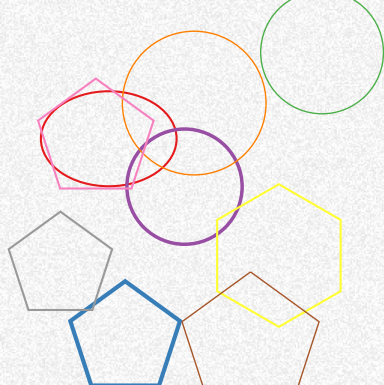[{"shape": "oval", "thickness": 1.5, "radius": 0.88, "center": [0.282, 0.64]}, {"shape": "pentagon", "thickness": 3, "radius": 0.75, "center": [0.325, 0.12]}, {"shape": "circle", "thickness": 1, "radius": 0.8, "center": [0.837, 0.864]}, {"shape": "circle", "thickness": 2.5, "radius": 0.75, "center": [0.479, 0.515]}, {"shape": "circle", "thickness": 1, "radius": 0.93, "center": [0.504, 0.732]}, {"shape": "hexagon", "thickness": 1.5, "radius": 0.93, "center": [0.724, 0.336]}, {"shape": "pentagon", "thickness": 1, "radius": 0.94, "center": [0.651, 0.107]}, {"shape": "pentagon", "thickness": 1.5, "radius": 0.79, "center": [0.249, 0.638]}, {"shape": "pentagon", "thickness": 1.5, "radius": 0.71, "center": [0.157, 0.309]}]